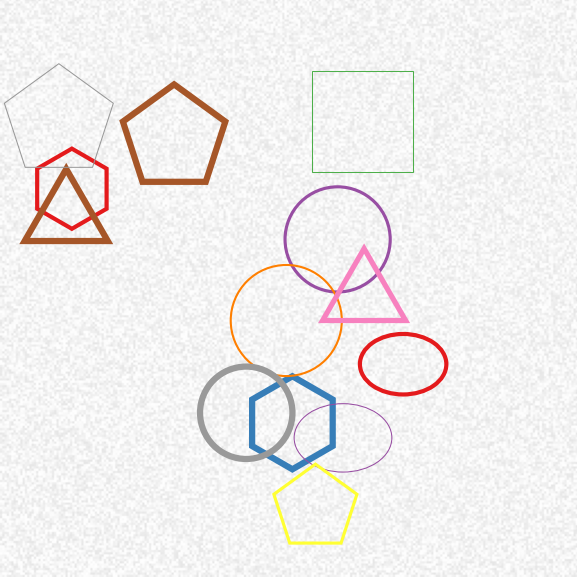[{"shape": "oval", "thickness": 2, "radius": 0.37, "center": [0.698, 0.368]}, {"shape": "hexagon", "thickness": 2, "radius": 0.35, "center": [0.124, 0.672]}, {"shape": "hexagon", "thickness": 3, "radius": 0.4, "center": [0.506, 0.267]}, {"shape": "square", "thickness": 0.5, "radius": 0.44, "center": [0.627, 0.789]}, {"shape": "oval", "thickness": 0.5, "radius": 0.42, "center": [0.594, 0.241]}, {"shape": "circle", "thickness": 1.5, "radius": 0.46, "center": [0.585, 0.585]}, {"shape": "circle", "thickness": 1, "radius": 0.48, "center": [0.496, 0.444]}, {"shape": "pentagon", "thickness": 1.5, "radius": 0.38, "center": [0.546, 0.12]}, {"shape": "triangle", "thickness": 3, "radius": 0.42, "center": [0.115, 0.623]}, {"shape": "pentagon", "thickness": 3, "radius": 0.47, "center": [0.301, 0.76]}, {"shape": "triangle", "thickness": 2.5, "radius": 0.42, "center": [0.63, 0.486]}, {"shape": "pentagon", "thickness": 0.5, "radius": 0.5, "center": [0.102, 0.79]}, {"shape": "circle", "thickness": 3, "radius": 0.4, "center": [0.426, 0.284]}]